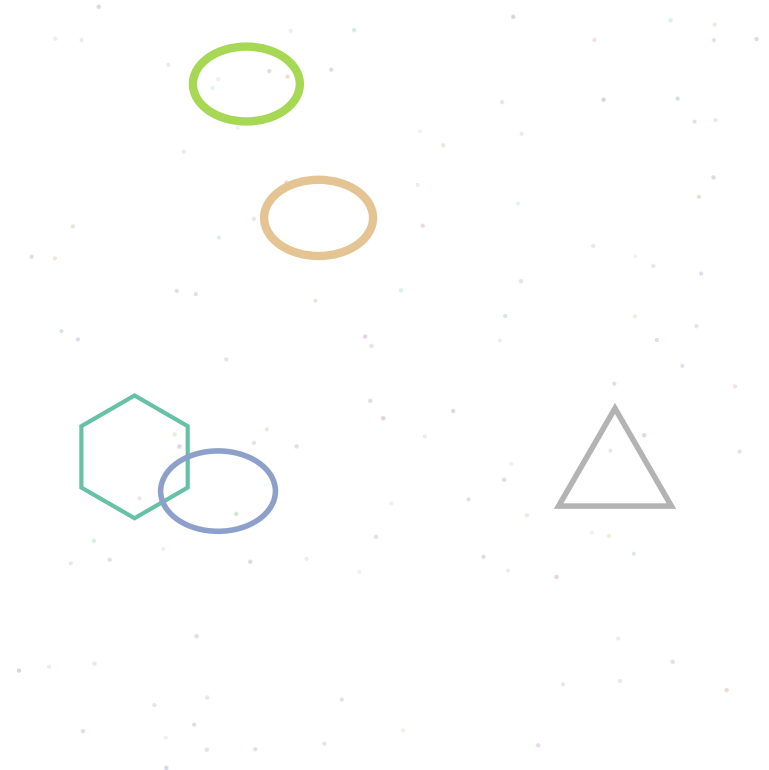[{"shape": "hexagon", "thickness": 1.5, "radius": 0.4, "center": [0.175, 0.407]}, {"shape": "oval", "thickness": 2, "radius": 0.37, "center": [0.283, 0.362]}, {"shape": "oval", "thickness": 3, "radius": 0.35, "center": [0.32, 0.891]}, {"shape": "oval", "thickness": 3, "radius": 0.35, "center": [0.414, 0.717]}, {"shape": "triangle", "thickness": 2, "radius": 0.42, "center": [0.799, 0.385]}]